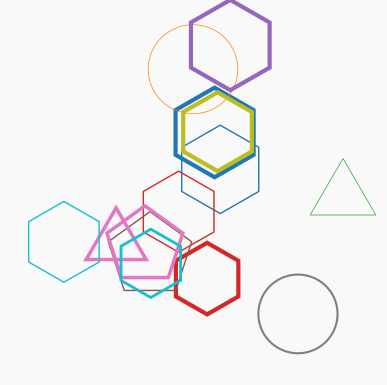[{"shape": "hexagon", "thickness": 1, "radius": 0.57, "center": [0.568, 0.56]}, {"shape": "hexagon", "thickness": 3, "radius": 0.58, "center": [0.554, 0.656]}, {"shape": "circle", "thickness": 0.5, "radius": 0.58, "center": [0.498, 0.82]}, {"shape": "triangle", "thickness": 0.5, "radius": 0.49, "center": [0.885, 0.49]}, {"shape": "hexagon", "thickness": 3, "radius": 0.46, "center": [0.534, 0.276]}, {"shape": "hexagon", "thickness": 1, "radius": 0.53, "center": [0.461, 0.45]}, {"shape": "hexagon", "thickness": 3, "radius": 0.59, "center": [0.594, 0.883]}, {"shape": "pentagon", "thickness": 1, "radius": 0.57, "center": [0.387, 0.337]}, {"shape": "triangle", "thickness": 2.5, "radius": 0.45, "center": [0.3, 0.371]}, {"shape": "pentagon", "thickness": 2.5, "radius": 0.51, "center": [0.374, 0.362]}, {"shape": "circle", "thickness": 1.5, "radius": 0.51, "center": [0.769, 0.185]}, {"shape": "hexagon", "thickness": 3, "radius": 0.51, "center": [0.561, 0.658]}, {"shape": "hexagon", "thickness": 1, "radius": 0.52, "center": [0.165, 0.372]}, {"shape": "hexagon", "thickness": 2, "radius": 0.44, "center": [0.389, 0.316]}]